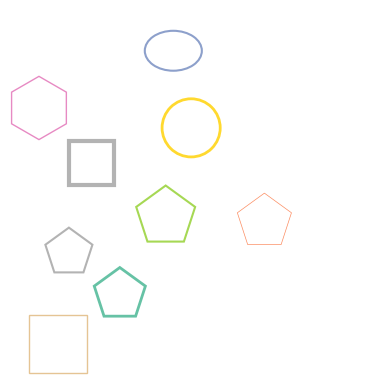[{"shape": "pentagon", "thickness": 2, "radius": 0.35, "center": [0.311, 0.235]}, {"shape": "pentagon", "thickness": 0.5, "radius": 0.37, "center": [0.687, 0.424]}, {"shape": "oval", "thickness": 1.5, "radius": 0.37, "center": [0.45, 0.868]}, {"shape": "hexagon", "thickness": 1, "radius": 0.41, "center": [0.101, 0.72]}, {"shape": "pentagon", "thickness": 1.5, "radius": 0.4, "center": [0.43, 0.438]}, {"shape": "circle", "thickness": 2, "radius": 0.38, "center": [0.496, 0.668]}, {"shape": "square", "thickness": 1, "radius": 0.38, "center": [0.151, 0.106]}, {"shape": "pentagon", "thickness": 1.5, "radius": 0.32, "center": [0.179, 0.344]}, {"shape": "square", "thickness": 3, "radius": 0.29, "center": [0.238, 0.577]}]